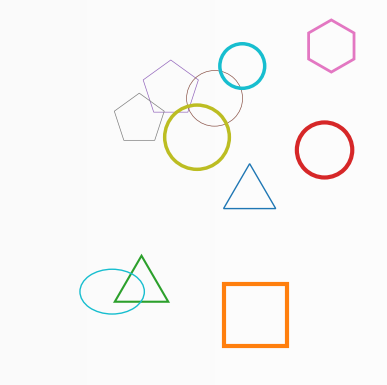[{"shape": "triangle", "thickness": 1, "radius": 0.39, "center": [0.644, 0.497]}, {"shape": "square", "thickness": 3, "radius": 0.41, "center": [0.659, 0.182]}, {"shape": "triangle", "thickness": 1.5, "radius": 0.4, "center": [0.365, 0.256]}, {"shape": "circle", "thickness": 3, "radius": 0.36, "center": [0.838, 0.61]}, {"shape": "pentagon", "thickness": 0.5, "radius": 0.37, "center": [0.441, 0.769]}, {"shape": "circle", "thickness": 0.5, "radius": 0.36, "center": [0.554, 0.745]}, {"shape": "hexagon", "thickness": 2, "radius": 0.34, "center": [0.855, 0.88]}, {"shape": "pentagon", "thickness": 0.5, "radius": 0.34, "center": [0.359, 0.69]}, {"shape": "circle", "thickness": 2.5, "radius": 0.42, "center": [0.508, 0.644]}, {"shape": "oval", "thickness": 1, "radius": 0.42, "center": [0.289, 0.243]}, {"shape": "circle", "thickness": 2.5, "radius": 0.29, "center": [0.625, 0.828]}]